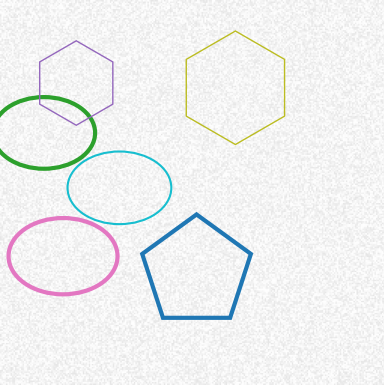[{"shape": "pentagon", "thickness": 3, "radius": 0.74, "center": [0.511, 0.295]}, {"shape": "oval", "thickness": 3, "radius": 0.66, "center": [0.114, 0.655]}, {"shape": "hexagon", "thickness": 1, "radius": 0.55, "center": [0.198, 0.784]}, {"shape": "oval", "thickness": 3, "radius": 0.71, "center": [0.164, 0.335]}, {"shape": "hexagon", "thickness": 1, "radius": 0.74, "center": [0.611, 0.772]}, {"shape": "oval", "thickness": 1.5, "radius": 0.67, "center": [0.31, 0.512]}]